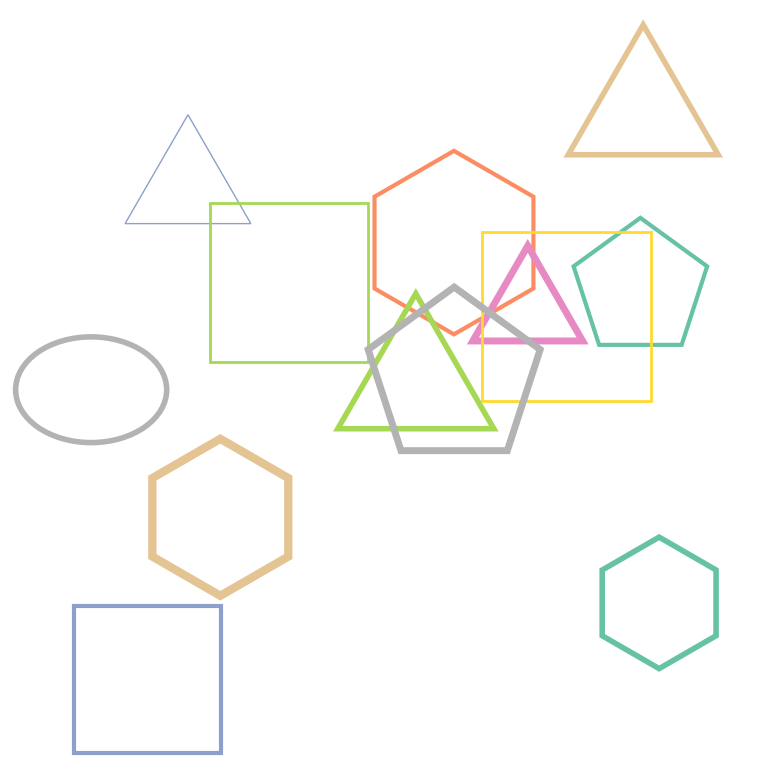[{"shape": "hexagon", "thickness": 2, "radius": 0.43, "center": [0.856, 0.217]}, {"shape": "pentagon", "thickness": 1.5, "radius": 0.46, "center": [0.832, 0.626]}, {"shape": "hexagon", "thickness": 1.5, "radius": 0.6, "center": [0.59, 0.685]}, {"shape": "triangle", "thickness": 0.5, "radius": 0.47, "center": [0.244, 0.757]}, {"shape": "square", "thickness": 1.5, "radius": 0.48, "center": [0.191, 0.117]}, {"shape": "triangle", "thickness": 2.5, "radius": 0.41, "center": [0.685, 0.598]}, {"shape": "square", "thickness": 1, "radius": 0.51, "center": [0.375, 0.633]}, {"shape": "triangle", "thickness": 2, "radius": 0.58, "center": [0.54, 0.502]}, {"shape": "square", "thickness": 1, "radius": 0.55, "center": [0.736, 0.588]}, {"shape": "hexagon", "thickness": 3, "radius": 0.51, "center": [0.286, 0.328]}, {"shape": "triangle", "thickness": 2, "radius": 0.56, "center": [0.835, 0.855]}, {"shape": "oval", "thickness": 2, "radius": 0.49, "center": [0.118, 0.494]}, {"shape": "pentagon", "thickness": 2.5, "radius": 0.59, "center": [0.59, 0.51]}]